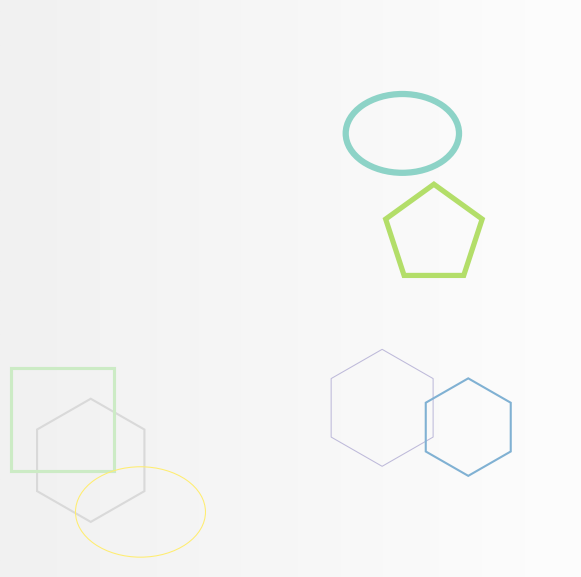[{"shape": "oval", "thickness": 3, "radius": 0.49, "center": [0.692, 0.768]}, {"shape": "hexagon", "thickness": 0.5, "radius": 0.51, "center": [0.657, 0.293]}, {"shape": "hexagon", "thickness": 1, "radius": 0.42, "center": [0.806, 0.26]}, {"shape": "pentagon", "thickness": 2.5, "radius": 0.44, "center": [0.747, 0.593]}, {"shape": "hexagon", "thickness": 1, "radius": 0.53, "center": [0.156, 0.202]}, {"shape": "square", "thickness": 1.5, "radius": 0.45, "center": [0.108, 0.273]}, {"shape": "oval", "thickness": 0.5, "radius": 0.56, "center": [0.242, 0.113]}]